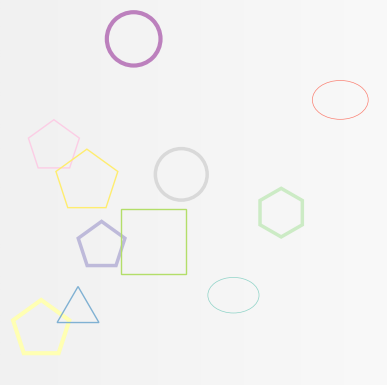[{"shape": "oval", "thickness": 0.5, "radius": 0.33, "center": [0.602, 0.233]}, {"shape": "pentagon", "thickness": 3, "radius": 0.38, "center": [0.106, 0.144]}, {"shape": "pentagon", "thickness": 2.5, "radius": 0.32, "center": [0.262, 0.362]}, {"shape": "oval", "thickness": 0.5, "radius": 0.36, "center": [0.878, 0.741]}, {"shape": "triangle", "thickness": 1, "radius": 0.31, "center": [0.201, 0.193]}, {"shape": "square", "thickness": 1, "radius": 0.42, "center": [0.397, 0.373]}, {"shape": "pentagon", "thickness": 1, "radius": 0.35, "center": [0.139, 0.62]}, {"shape": "circle", "thickness": 2.5, "radius": 0.33, "center": [0.468, 0.547]}, {"shape": "circle", "thickness": 3, "radius": 0.35, "center": [0.345, 0.899]}, {"shape": "hexagon", "thickness": 2.5, "radius": 0.32, "center": [0.726, 0.448]}, {"shape": "pentagon", "thickness": 1, "radius": 0.42, "center": [0.224, 0.529]}]